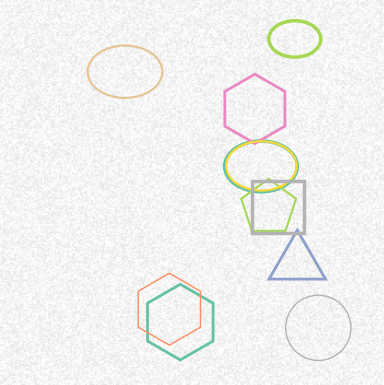[{"shape": "hexagon", "thickness": 2, "radius": 0.49, "center": [0.468, 0.163]}, {"shape": "oval", "thickness": 2.5, "radius": 0.47, "center": [0.678, 0.568]}, {"shape": "hexagon", "thickness": 1, "radius": 0.47, "center": [0.44, 0.197]}, {"shape": "triangle", "thickness": 2, "radius": 0.42, "center": [0.772, 0.317]}, {"shape": "hexagon", "thickness": 2, "radius": 0.45, "center": [0.662, 0.717]}, {"shape": "pentagon", "thickness": 1.5, "radius": 0.37, "center": [0.698, 0.461]}, {"shape": "oval", "thickness": 2.5, "radius": 0.34, "center": [0.766, 0.899]}, {"shape": "oval", "thickness": 1.5, "radius": 0.46, "center": [0.679, 0.569]}, {"shape": "oval", "thickness": 1.5, "radius": 0.49, "center": [0.325, 0.814]}, {"shape": "circle", "thickness": 1, "radius": 0.42, "center": [0.827, 0.149]}, {"shape": "square", "thickness": 2.5, "radius": 0.34, "center": [0.723, 0.463]}]